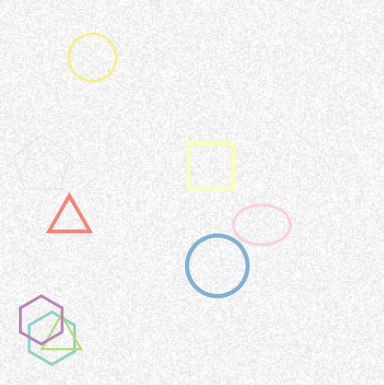[{"shape": "hexagon", "thickness": 2, "radius": 0.34, "center": [0.135, 0.121]}, {"shape": "square", "thickness": 2.5, "radius": 0.29, "center": [0.547, 0.569]}, {"shape": "triangle", "thickness": 2.5, "radius": 0.31, "center": [0.18, 0.43]}, {"shape": "circle", "thickness": 3, "radius": 0.39, "center": [0.565, 0.31]}, {"shape": "triangle", "thickness": 1.5, "radius": 0.3, "center": [0.16, 0.123]}, {"shape": "oval", "thickness": 2, "radius": 0.37, "center": [0.68, 0.416]}, {"shape": "hexagon", "thickness": 2, "radius": 0.31, "center": [0.107, 0.169]}, {"shape": "pentagon", "thickness": 0.5, "radius": 0.39, "center": [0.11, 0.572]}, {"shape": "circle", "thickness": 1.5, "radius": 0.31, "center": [0.24, 0.851]}]